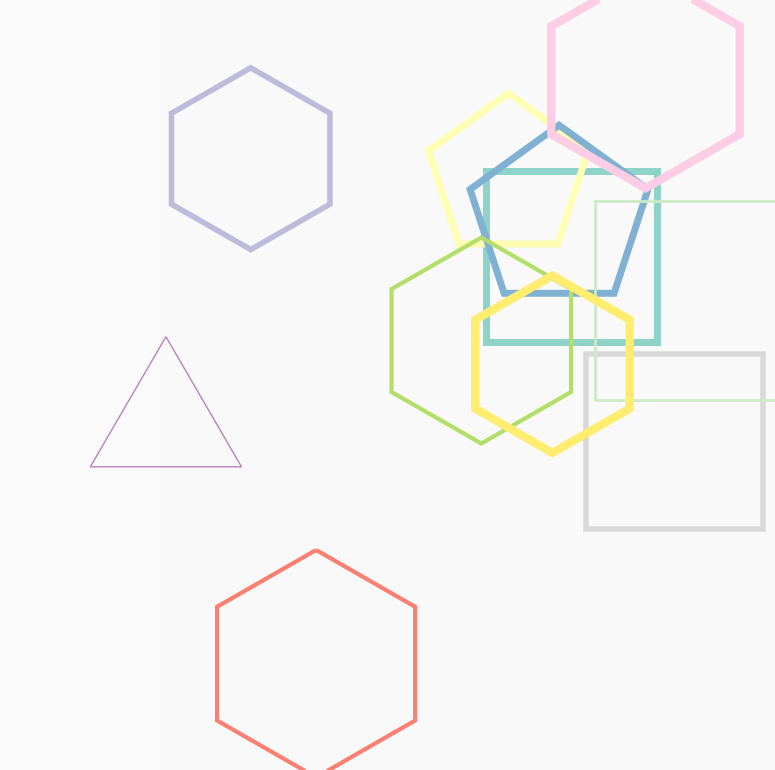[{"shape": "square", "thickness": 2.5, "radius": 0.55, "center": [0.737, 0.667]}, {"shape": "pentagon", "thickness": 2.5, "radius": 0.54, "center": [0.656, 0.771]}, {"shape": "hexagon", "thickness": 2, "radius": 0.59, "center": [0.324, 0.794]}, {"shape": "hexagon", "thickness": 1.5, "radius": 0.74, "center": [0.408, 0.138]}, {"shape": "pentagon", "thickness": 2.5, "radius": 0.6, "center": [0.721, 0.717]}, {"shape": "hexagon", "thickness": 1.5, "radius": 0.67, "center": [0.621, 0.558]}, {"shape": "hexagon", "thickness": 3, "radius": 0.7, "center": [0.833, 0.896]}, {"shape": "square", "thickness": 2, "radius": 0.57, "center": [0.87, 0.426]}, {"shape": "triangle", "thickness": 0.5, "radius": 0.56, "center": [0.214, 0.45]}, {"shape": "square", "thickness": 1, "radius": 0.65, "center": [0.896, 0.61]}, {"shape": "hexagon", "thickness": 3, "radius": 0.58, "center": [0.713, 0.527]}]